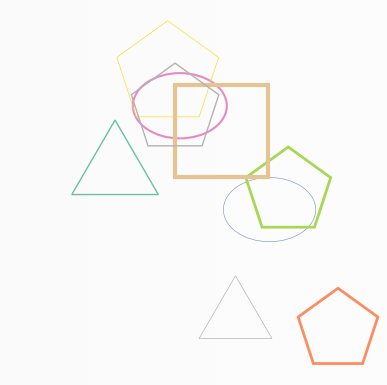[{"shape": "triangle", "thickness": 1, "radius": 0.64, "center": [0.297, 0.559]}, {"shape": "pentagon", "thickness": 2, "radius": 0.54, "center": [0.872, 0.143]}, {"shape": "oval", "thickness": 0.5, "radius": 0.6, "center": [0.696, 0.456]}, {"shape": "oval", "thickness": 1.5, "radius": 0.61, "center": [0.464, 0.725]}, {"shape": "pentagon", "thickness": 2, "radius": 0.58, "center": [0.744, 0.503]}, {"shape": "pentagon", "thickness": 0.5, "radius": 0.69, "center": [0.433, 0.808]}, {"shape": "square", "thickness": 3, "radius": 0.6, "center": [0.571, 0.66]}, {"shape": "pentagon", "thickness": 1, "radius": 0.59, "center": [0.452, 0.717]}, {"shape": "triangle", "thickness": 0.5, "radius": 0.54, "center": [0.608, 0.175]}]